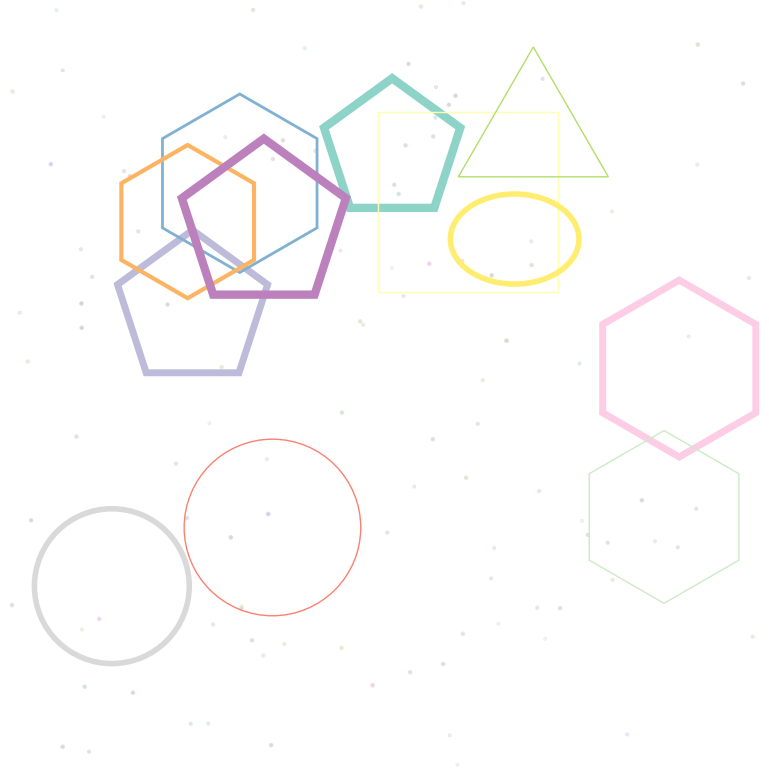[{"shape": "pentagon", "thickness": 3, "radius": 0.47, "center": [0.509, 0.805]}, {"shape": "square", "thickness": 0.5, "radius": 0.58, "center": [0.608, 0.738]}, {"shape": "pentagon", "thickness": 2.5, "radius": 0.51, "center": [0.25, 0.599]}, {"shape": "circle", "thickness": 0.5, "radius": 0.57, "center": [0.354, 0.315]}, {"shape": "hexagon", "thickness": 1, "radius": 0.58, "center": [0.311, 0.762]}, {"shape": "hexagon", "thickness": 1.5, "radius": 0.5, "center": [0.244, 0.712]}, {"shape": "triangle", "thickness": 0.5, "radius": 0.56, "center": [0.693, 0.827]}, {"shape": "hexagon", "thickness": 2.5, "radius": 0.57, "center": [0.882, 0.521]}, {"shape": "circle", "thickness": 2, "radius": 0.5, "center": [0.145, 0.239]}, {"shape": "pentagon", "thickness": 3, "radius": 0.56, "center": [0.343, 0.708]}, {"shape": "hexagon", "thickness": 0.5, "radius": 0.56, "center": [0.862, 0.329]}, {"shape": "oval", "thickness": 2, "radius": 0.42, "center": [0.668, 0.69]}]